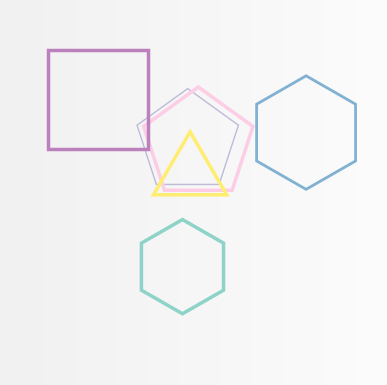[{"shape": "hexagon", "thickness": 2.5, "radius": 0.61, "center": [0.471, 0.307]}, {"shape": "pentagon", "thickness": 1, "radius": 0.69, "center": [0.484, 0.632]}, {"shape": "hexagon", "thickness": 2, "radius": 0.74, "center": [0.79, 0.656]}, {"shape": "pentagon", "thickness": 2.5, "radius": 0.74, "center": [0.512, 0.626]}, {"shape": "square", "thickness": 2.5, "radius": 0.65, "center": [0.253, 0.742]}, {"shape": "triangle", "thickness": 2.5, "radius": 0.55, "center": [0.491, 0.549]}]